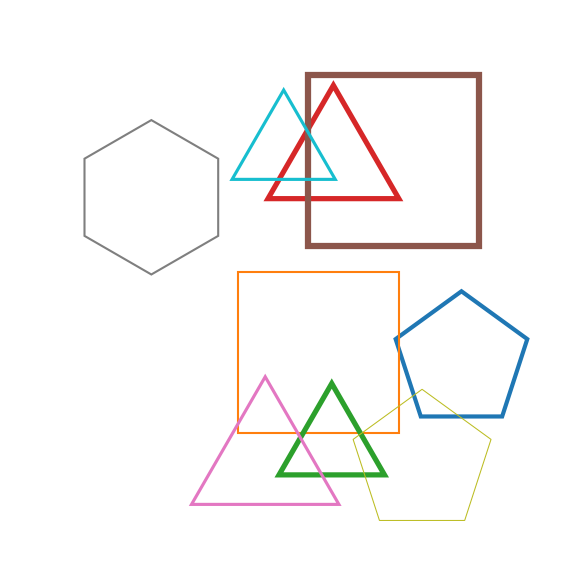[{"shape": "pentagon", "thickness": 2, "radius": 0.6, "center": [0.799, 0.375]}, {"shape": "square", "thickness": 1, "radius": 0.7, "center": [0.551, 0.388]}, {"shape": "triangle", "thickness": 2.5, "radius": 0.53, "center": [0.574, 0.23]}, {"shape": "triangle", "thickness": 2.5, "radius": 0.65, "center": [0.577, 0.721]}, {"shape": "square", "thickness": 3, "radius": 0.74, "center": [0.682, 0.721]}, {"shape": "triangle", "thickness": 1.5, "radius": 0.74, "center": [0.459, 0.199]}, {"shape": "hexagon", "thickness": 1, "radius": 0.67, "center": [0.262, 0.658]}, {"shape": "pentagon", "thickness": 0.5, "radius": 0.63, "center": [0.731, 0.199]}, {"shape": "triangle", "thickness": 1.5, "radius": 0.52, "center": [0.491, 0.74]}]